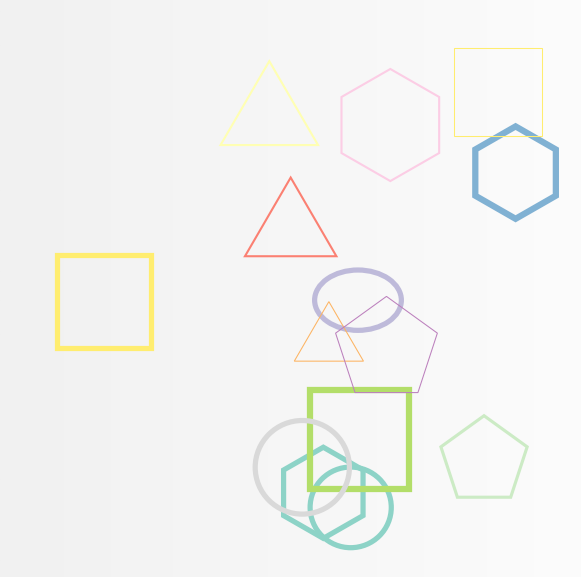[{"shape": "circle", "thickness": 2.5, "radius": 0.35, "center": [0.603, 0.121]}, {"shape": "hexagon", "thickness": 2.5, "radius": 0.39, "center": [0.556, 0.146]}, {"shape": "triangle", "thickness": 1, "radius": 0.48, "center": [0.463, 0.796]}, {"shape": "oval", "thickness": 2.5, "radius": 0.37, "center": [0.616, 0.479]}, {"shape": "triangle", "thickness": 1, "radius": 0.45, "center": [0.5, 0.601]}, {"shape": "hexagon", "thickness": 3, "radius": 0.4, "center": [0.887, 0.7]}, {"shape": "triangle", "thickness": 0.5, "radius": 0.34, "center": [0.566, 0.408]}, {"shape": "square", "thickness": 3, "radius": 0.43, "center": [0.618, 0.238]}, {"shape": "hexagon", "thickness": 1, "radius": 0.49, "center": [0.672, 0.783]}, {"shape": "circle", "thickness": 2.5, "radius": 0.41, "center": [0.52, 0.19]}, {"shape": "pentagon", "thickness": 0.5, "radius": 0.46, "center": [0.665, 0.394]}, {"shape": "pentagon", "thickness": 1.5, "radius": 0.39, "center": [0.833, 0.201]}, {"shape": "square", "thickness": 0.5, "radius": 0.38, "center": [0.857, 0.839]}, {"shape": "square", "thickness": 2.5, "radius": 0.4, "center": [0.179, 0.477]}]